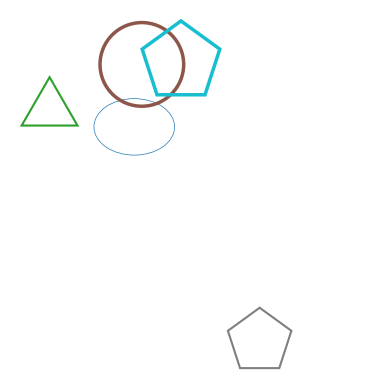[{"shape": "oval", "thickness": 0.5, "radius": 0.52, "center": [0.349, 0.67]}, {"shape": "triangle", "thickness": 1.5, "radius": 0.42, "center": [0.129, 0.716]}, {"shape": "circle", "thickness": 2.5, "radius": 0.54, "center": [0.368, 0.833]}, {"shape": "pentagon", "thickness": 1.5, "radius": 0.43, "center": [0.674, 0.114]}, {"shape": "pentagon", "thickness": 2.5, "radius": 0.53, "center": [0.47, 0.84]}]